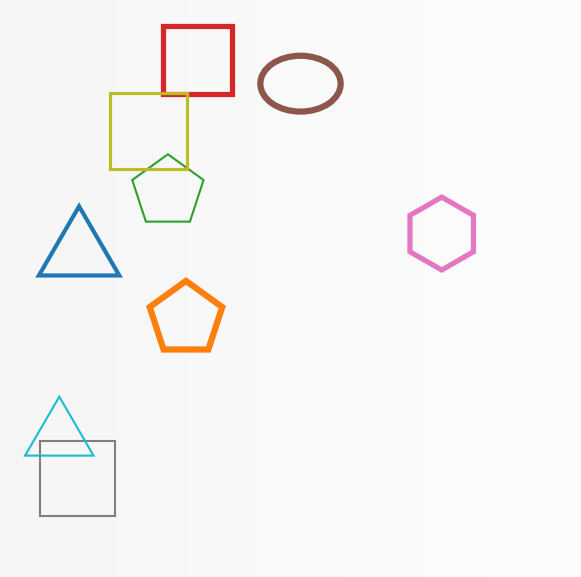[{"shape": "triangle", "thickness": 2, "radius": 0.4, "center": [0.136, 0.562]}, {"shape": "pentagon", "thickness": 3, "radius": 0.33, "center": [0.32, 0.447]}, {"shape": "pentagon", "thickness": 1, "radius": 0.32, "center": [0.289, 0.668]}, {"shape": "square", "thickness": 2.5, "radius": 0.3, "center": [0.339, 0.895]}, {"shape": "oval", "thickness": 3, "radius": 0.35, "center": [0.517, 0.854]}, {"shape": "hexagon", "thickness": 2.5, "radius": 0.32, "center": [0.76, 0.595]}, {"shape": "square", "thickness": 1, "radius": 0.33, "center": [0.134, 0.171]}, {"shape": "square", "thickness": 1.5, "radius": 0.33, "center": [0.255, 0.772]}, {"shape": "triangle", "thickness": 1, "radius": 0.34, "center": [0.102, 0.244]}]